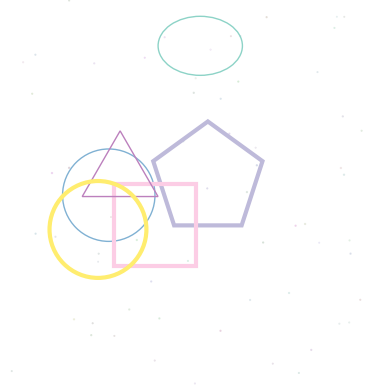[{"shape": "oval", "thickness": 1, "radius": 0.55, "center": [0.52, 0.881]}, {"shape": "pentagon", "thickness": 3, "radius": 0.75, "center": [0.54, 0.535]}, {"shape": "circle", "thickness": 1, "radius": 0.6, "center": [0.283, 0.493]}, {"shape": "square", "thickness": 3, "radius": 0.53, "center": [0.402, 0.416]}, {"shape": "triangle", "thickness": 1, "radius": 0.57, "center": [0.312, 0.546]}, {"shape": "circle", "thickness": 3, "radius": 0.63, "center": [0.254, 0.404]}]